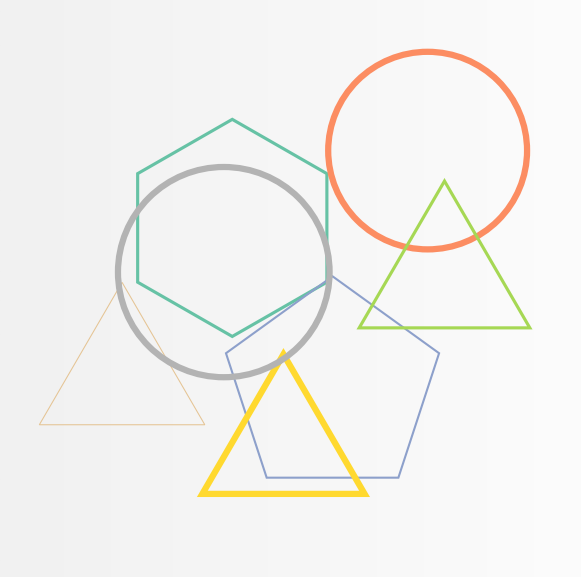[{"shape": "hexagon", "thickness": 1.5, "radius": 0.94, "center": [0.4, 0.604]}, {"shape": "circle", "thickness": 3, "radius": 0.86, "center": [0.736, 0.738]}, {"shape": "pentagon", "thickness": 1, "radius": 0.96, "center": [0.572, 0.328]}, {"shape": "triangle", "thickness": 1.5, "radius": 0.85, "center": [0.765, 0.516]}, {"shape": "triangle", "thickness": 3, "radius": 0.81, "center": [0.488, 0.224]}, {"shape": "triangle", "thickness": 0.5, "radius": 0.82, "center": [0.21, 0.346]}, {"shape": "circle", "thickness": 3, "radius": 0.91, "center": [0.385, 0.528]}]